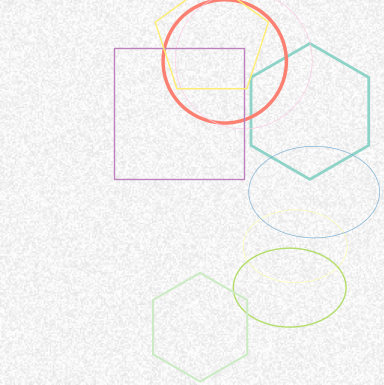[{"shape": "hexagon", "thickness": 2, "radius": 0.88, "center": [0.805, 0.711]}, {"shape": "oval", "thickness": 0.5, "radius": 0.68, "center": [0.767, 0.36]}, {"shape": "circle", "thickness": 2.5, "radius": 0.8, "center": [0.584, 0.841]}, {"shape": "oval", "thickness": 0.5, "radius": 0.85, "center": [0.816, 0.501]}, {"shape": "oval", "thickness": 1, "radius": 0.73, "center": [0.752, 0.253]}, {"shape": "circle", "thickness": 0.5, "radius": 0.89, "center": [0.633, 0.843]}, {"shape": "square", "thickness": 1, "radius": 0.85, "center": [0.465, 0.706]}, {"shape": "hexagon", "thickness": 1.5, "radius": 0.71, "center": [0.52, 0.15]}, {"shape": "pentagon", "thickness": 1, "radius": 0.77, "center": [0.55, 0.895]}]